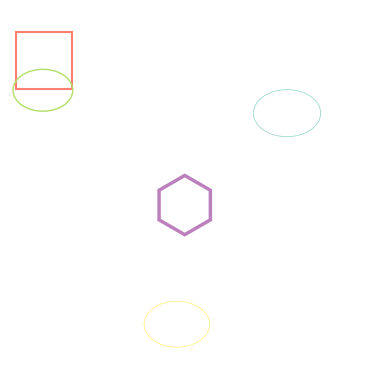[{"shape": "oval", "thickness": 0.5, "radius": 0.44, "center": [0.746, 0.706]}, {"shape": "square", "thickness": 1.5, "radius": 0.37, "center": [0.114, 0.844]}, {"shape": "oval", "thickness": 1, "radius": 0.39, "center": [0.111, 0.766]}, {"shape": "hexagon", "thickness": 2.5, "radius": 0.38, "center": [0.48, 0.467]}, {"shape": "oval", "thickness": 0.5, "radius": 0.43, "center": [0.459, 0.158]}]